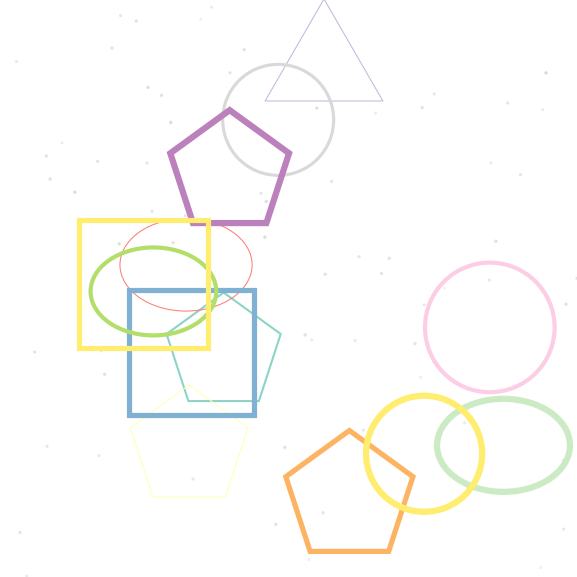[{"shape": "pentagon", "thickness": 1, "radius": 0.52, "center": [0.387, 0.389]}, {"shape": "pentagon", "thickness": 0.5, "radius": 0.54, "center": [0.328, 0.225]}, {"shape": "triangle", "thickness": 0.5, "radius": 0.59, "center": [0.561, 0.883]}, {"shape": "oval", "thickness": 0.5, "radius": 0.57, "center": [0.322, 0.541]}, {"shape": "square", "thickness": 2.5, "radius": 0.54, "center": [0.332, 0.389]}, {"shape": "pentagon", "thickness": 2.5, "radius": 0.58, "center": [0.605, 0.138]}, {"shape": "oval", "thickness": 2, "radius": 0.54, "center": [0.266, 0.495]}, {"shape": "circle", "thickness": 2, "radius": 0.56, "center": [0.848, 0.432]}, {"shape": "circle", "thickness": 1.5, "radius": 0.48, "center": [0.482, 0.792]}, {"shape": "pentagon", "thickness": 3, "radius": 0.54, "center": [0.398, 0.7]}, {"shape": "oval", "thickness": 3, "radius": 0.58, "center": [0.872, 0.228]}, {"shape": "square", "thickness": 2.5, "radius": 0.56, "center": [0.248, 0.508]}, {"shape": "circle", "thickness": 3, "radius": 0.5, "center": [0.734, 0.213]}]